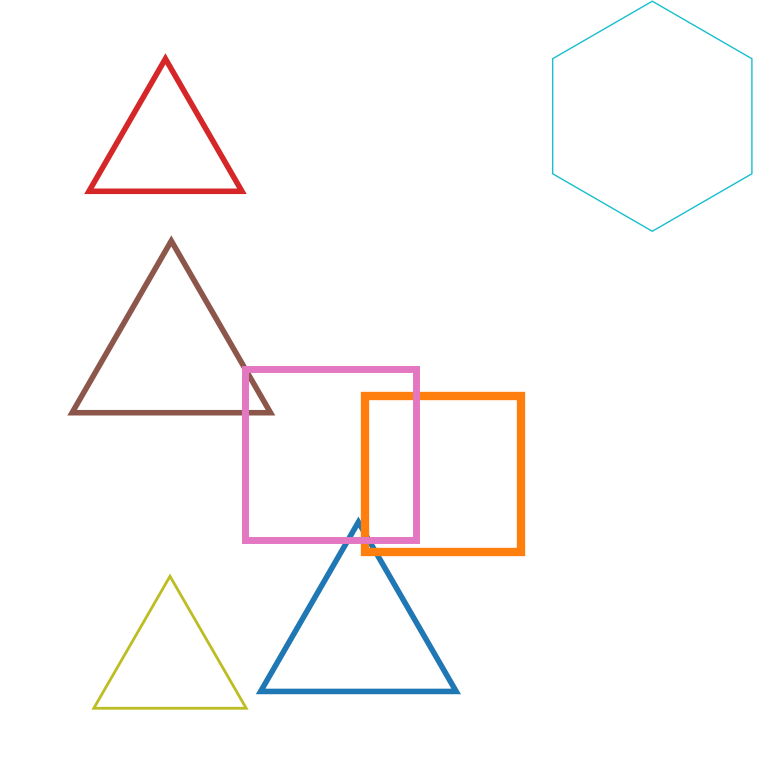[{"shape": "triangle", "thickness": 2, "radius": 0.73, "center": [0.465, 0.175]}, {"shape": "square", "thickness": 3, "radius": 0.51, "center": [0.576, 0.384]}, {"shape": "triangle", "thickness": 2, "radius": 0.57, "center": [0.215, 0.809]}, {"shape": "triangle", "thickness": 2, "radius": 0.74, "center": [0.222, 0.538]}, {"shape": "square", "thickness": 2.5, "radius": 0.55, "center": [0.43, 0.41]}, {"shape": "triangle", "thickness": 1, "radius": 0.57, "center": [0.221, 0.137]}, {"shape": "hexagon", "thickness": 0.5, "radius": 0.75, "center": [0.847, 0.849]}]